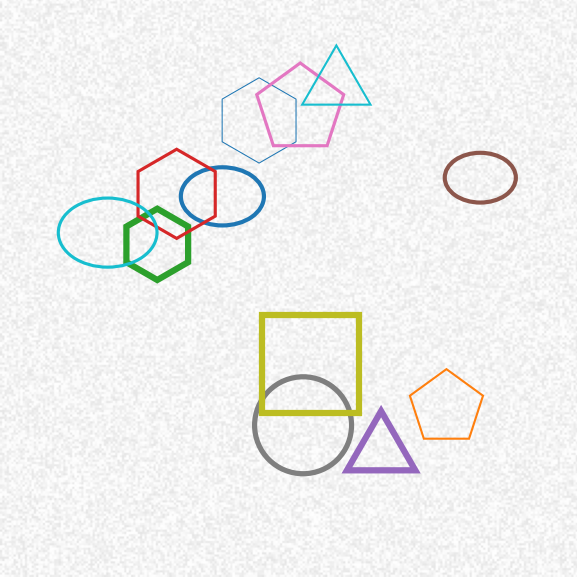[{"shape": "oval", "thickness": 2, "radius": 0.36, "center": [0.385, 0.659]}, {"shape": "hexagon", "thickness": 0.5, "radius": 0.37, "center": [0.449, 0.791]}, {"shape": "pentagon", "thickness": 1, "radius": 0.33, "center": [0.773, 0.293]}, {"shape": "hexagon", "thickness": 3, "radius": 0.31, "center": [0.272, 0.576]}, {"shape": "hexagon", "thickness": 1.5, "radius": 0.39, "center": [0.306, 0.663]}, {"shape": "triangle", "thickness": 3, "radius": 0.34, "center": [0.66, 0.219]}, {"shape": "oval", "thickness": 2, "radius": 0.31, "center": [0.832, 0.691]}, {"shape": "pentagon", "thickness": 1.5, "radius": 0.4, "center": [0.52, 0.811]}, {"shape": "circle", "thickness": 2.5, "radius": 0.42, "center": [0.525, 0.263]}, {"shape": "square", "thickness": 3, "radius": 0.42, "center": [0.538, 0.369]}, {"shape": "triangle", "thickness": 1, "radius": 0.34, "center": [0.582, 0.852]}, {"shape": "oval", "thickness": 1.5, "radius": 0.43, "center": [0.186, 0.596]}]